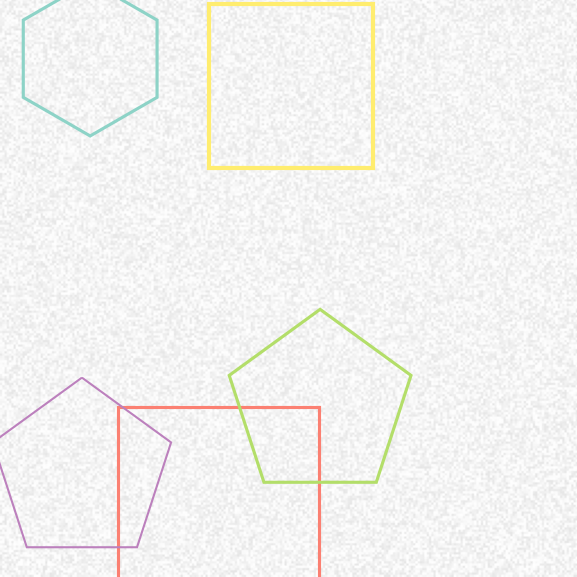[{"shape": "hexagon", "thickness": 1.5, "radius": 0.67, "center": [0.156, 0.897]}, {"shape": "square", "thickness": 1.5, "radius": 0.87, "center": [0.378, 0.12]}, {"shape": "pentagon", "thickness": 1.5, "radius": 0.83, "center": [0.554, 0.298]}, {"shape": "pentagon", "thickness": 1, "radius": 0.81, "center": [0.142, 0.183]}, {"shape": "square", "thickness": 2, "radius": 0.71, "center": [0.504, 0.85]}]